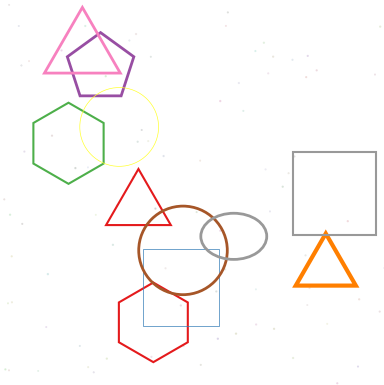[{"shape": "triangle", "thickness": 1.5, "radius": 0.49, "center": [0.36, 0.464]}, {"shape": "hexagon", "thickness": 1.5, "radius": 0.52, "center": [0.398, 0.163]}, {"shape": "square", "thickness": 0.5, "radius": 0.49, "center": [0.471, 0.253]}, {"shape": "hexagon", "thickness": 1.5, "radius": 0.53, "center": [0.178, 0.628]}, {"shape": "pentagon", "thickness": 2, "radius": 0.45, "center": [0.261, 0.825]}, {"shape": "triangle", "thickness": 3, "radius": 0.45, "center": [0.846, 0.303]}, {"shape": "circle", "thickness": 0.5, "radius": 0.51, "center": [0.31, 0.67]}, {"shape": "circle", "thickness": 2, "radius": 0.58, "center": [0.475, 0.35]}, {"shape": "triangle", "thickness": 2, "radius": 0.57, "center": [0.214, 0.867]}, {"shape": "square", "thickness": 1.5, "radius": 0.54, "center": [0.869, 0.498]}, {"shape": "oval", "thickness": 2, "radius": 0.43, "center": [0.607, 0.386]}]